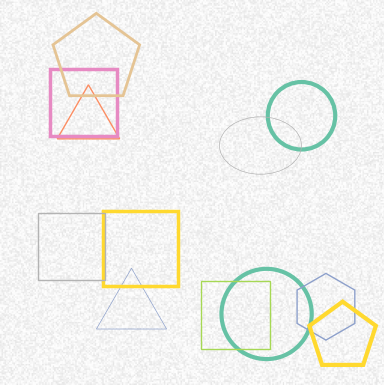[{"shape": "circle", "thickness": 3, "radius": 0.44, "center": [0.783, 0.699]}, {"shape": "circle", "thickness": 3, "radius": 0.59, "center": [0.692, 0.185]}, {"shape": "triangle", "thickness": 1, "radius": 0.47, "center": [0.23, 0.686]}, {"shape": "triangle", "thickness": 0.5, "radius": 0.53, "center": [0.342, 0.198]}, {"shape": "hexagon", "thickness": 1, "radius": 0.43, "center": [0.847, 0.203]}, {"shape": "square", "thickness": 2.5, "radius": 0.43, "center": [0.217, 0.734]}, {"shape": "square", "thickness": 1, "radius": 0.45, "center": [0.612, 0.182]}, {"shape": "square", "thickness": 2.5, "radius": 0.49, "center": [0.365, 0.355]}, {"shape": "pentagon", "thickness": 3, "radius": 0.45, "center": [0.89, 0.126]}, {"shape": "pentagon", "thickness": 2, "radius": 0.59, "center": [0.25, 0.847]}, {"shape": "oval", "thickness": 0.5, "radius": 0.53, "center": [0.677, 0.622]}, {"shape": "square", "thickness": 1, "radius": 0.44, "center": [0.186, 0.36]}]